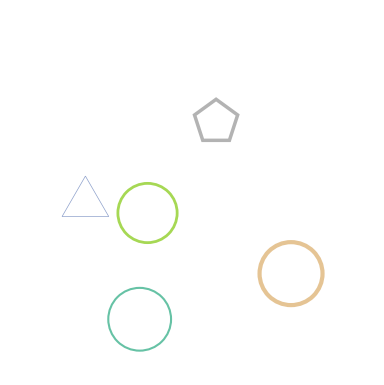[{"shape": "circle", "thickness": 1.5, "radius": 0.41, "center": [0.363, 0.171]}, {"shape": "triangle", "thickness": 0.5, "radius": 0.35, "center": [0.222, 0.473]}, {"shape": "circle", "thickness": 2, "radius": 0.38, "center": [0.383, 0.447]}, {"shape": "circle", "thickness": 3, "radius": 0.41, "center": [0.756, 0.289]}, {"shape": "pentagon", "thickness": 2.5, "radius": 0.29, "center": [0.561, 0.683]}]